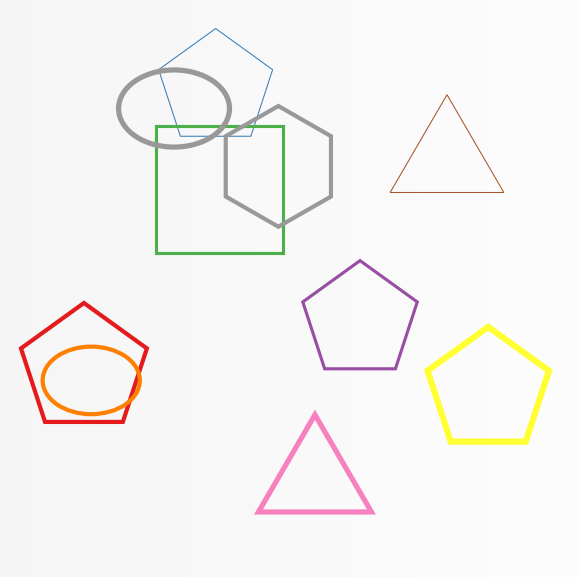[{"shape": "pentagon", "thickness": 2, "radius": 0.57, "center": [0.144, 0.361]}, {"shape": "pentagon", "thickness": 0.5, "radius": 0.52, "center": [0.371, 0.847]}, {"shape": "square", "thickness": 1.5, "radius": 0.55, "center": [0.378, 0.671]}, {"shape": "pentagon", "thickness": 1.5, "radius": 0.52, "center": [0.619, 0.444]}, {"shape": "oval", "thickness": 2, "radius": 0.42, "center": [0.157, 0.34]}, {"shape": "pentagon", "thickness": 3, "radius": 0.55, "center": [0.84, 0.323]}, {"shape": "triangle", "thickness": 0.5, "radius": 0.56, "center": [0.769, 0.722]}, {"shape": "triangle", "thickness": 2.5, "radius": 0.56, "center": [0.542, 0.169]}, {"shape": "oval", "thickness": 2.5, "radius": 0.48, "center": [0.299, 0.811]}, {"shape": "hexagon", "thickness": 2, "radius": 0.52, "center": [0.479, 0.711]}]